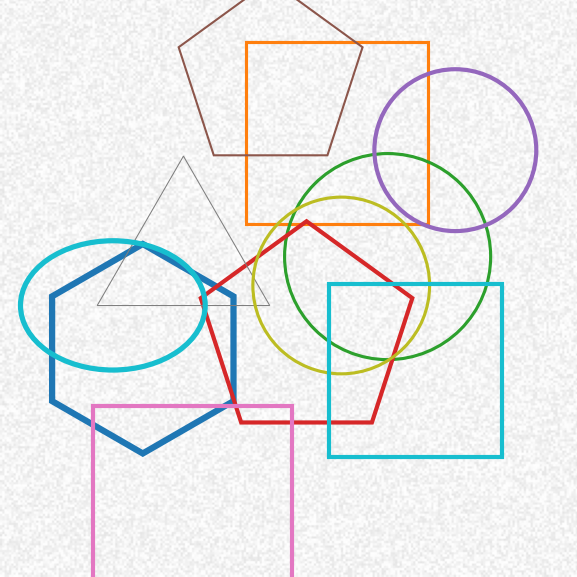[{"shape": "hexagon", "thickness": 3, "radius": 0.91, "center": [0.247, 0.395]}, {"shape": "square", "thickness": 1.5, "radius": 0.79, "center": [0.584, 0.769]}, {"shape": "circle", "thickness": 1.5, "radius": 0.89, "center": [0.671, 0.555]}, {"shape": "pentagon", "thickness": 2, "radius": 0.96, "center": [0.531, 0.423]}, {"shape": "circle", "thickness": 2, "radius": 0.7, "center": [0.788, 0.739]}, {"shape": "pentagon", "thickness": 1, "radius": 0.84, "center": [0.469, 0.866]}, {"shape": "square", "thickness": 2, "radius": 0.86, "center": [0.333, 0.125]}, {"shape": "triangle", "thickness": 0.5, "radius": 0.86, "center": [0.318, 0.556]}, {"shape": "circle", "thickness": 1.5, "radius": 0.76, "center": [0.591, 0.505]}, {"shape": "oval", "thickness": 2.5, "radius": 0.8, "center": [0.195, 0.47]}, {"shape": "square", "thickness": 2, "radius": 0.75, "center": [0.719, 0.358]}]